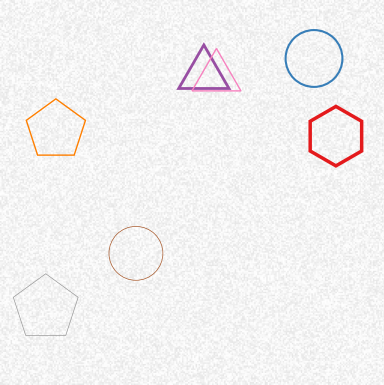[{"shape": "hexagon", "thickness": 2.5, "radius": 0.39, "center": [0.873, 0.646]}, {"shape": "circle", "thickness": 1.5, "radius": 0.37, "center": [0.816, 0.848]}, {"shape": "triangle", "thickness": 2, "radius": 0.38, "center": [0.529, 0.808]}, {"shape": "pentagon", "thickness": 1, "radius": 0.4, "center": [0.145, 0.662]}, {"shape": "circle", "thickness": 0.5, "radius": 0.35, "center": [0.353, 0.342]}, {"shape": "triangle", "thickness": 1, "radius": 0.37, "center": [0.562, 0.801]}, {"shape": "pentagon", "thickness": 0.5, "radius": 0.44, "center": [0.119, 0.2]}]